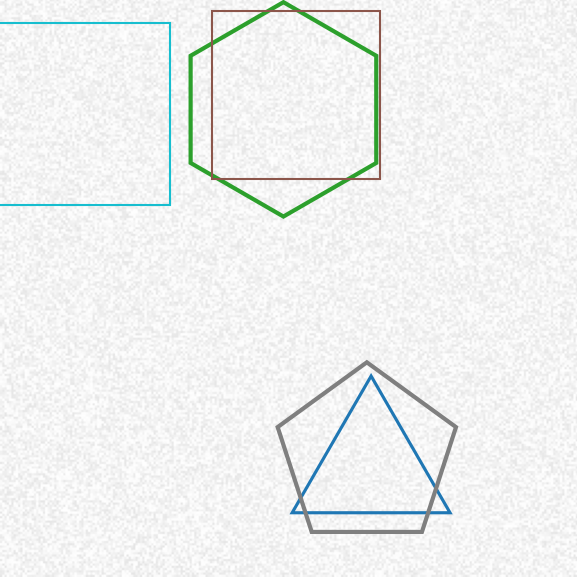[{"shape": "triangle", "thickness": 1.5, "radius": 0.79, "center": [0.643, 0.19]}, {"shape": "hexagon", "thickness": 2, "radius": 0.93, "center": [0.491, 0.81]}, {"shape": "square", "thickness": 1, "radius": 0.73, "center": [0.513, 0.835]}, {"shape": "pentagon", "thickness": 2, "radius": 0.81, "center": [0.635, 0.209]}, {"shape": "square", "thickness": 1, "radius": 0.79, "center": [0.136, 0.802]}]